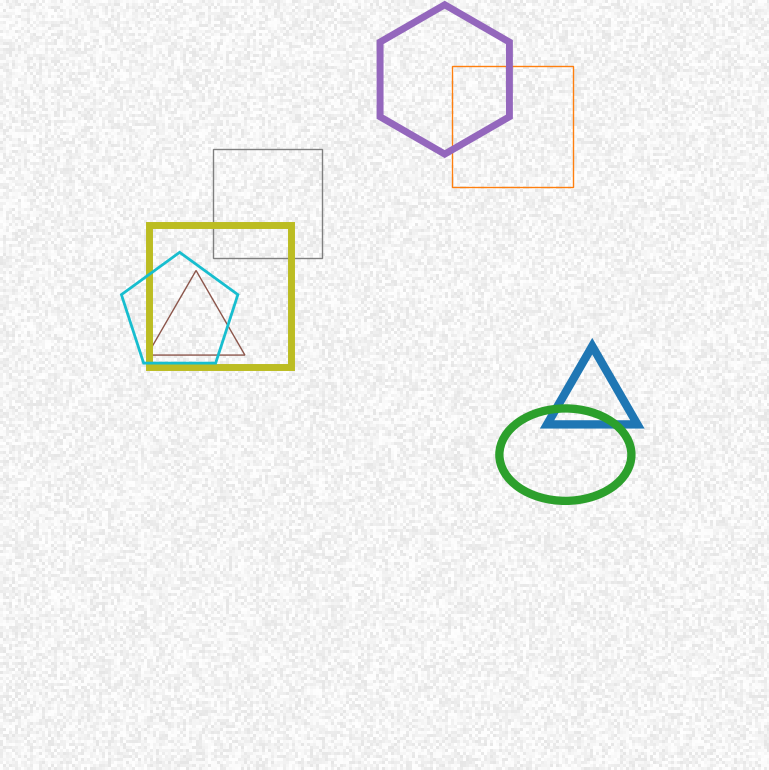[{"shape": "triangle", "thickness": 3, "radius": 0.34, "center": [0.769, 0.483]}, {"shape": "square", "thickness": 0.5, "radius": 0.39, "center": [0.665, 0.836]}, {"shape": "oval", "thickness": 3, "radius": 0.43, "center": [0.734, 0.41]}, {"shape": "hexagon", "thickness": 2.5, "radius": 0.48, "center": [0.578, 0.897]}, {"shape": "triangle", "thickness": 0.5, "radius": 0.37, "center": [0.255, 0.575]}, {"shape": "square", "thickness": 0.5, "radius": 0.35, "center": [0.347, 0.736]}, {"shape": "square", "thickness": 2.5, "radius": 0.46, "center": [0.286, 0.616]}, {"shape": "pentagon", "thickness": 1, "radius": 0.4, "center": [0.233, 0.593]}]